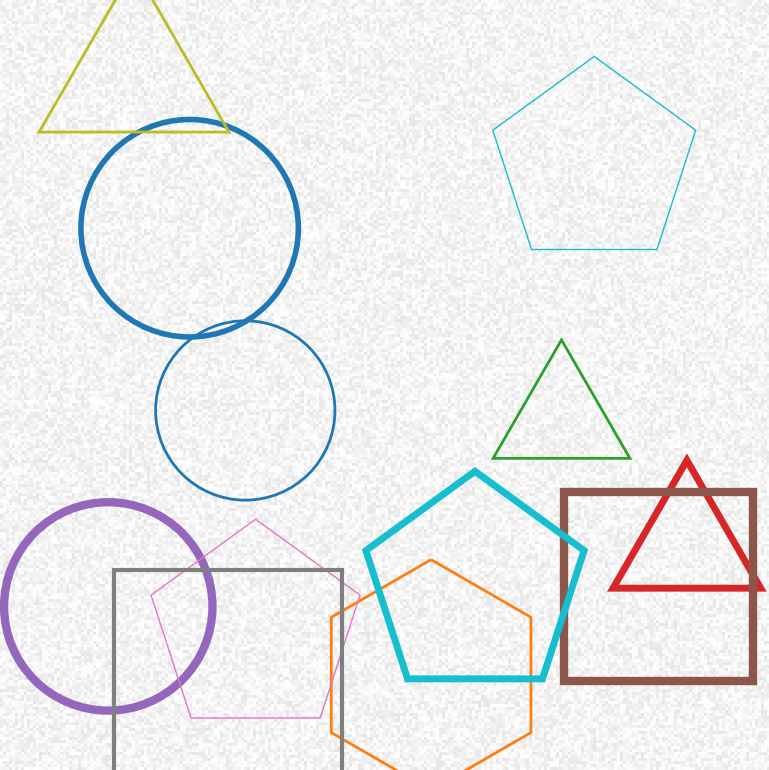[{"shape": "circle", "thickness": 2, "radius": 0.71, "center": [0.246, 0.704]}, {"shape": "circle", "thickness": 1, "radius": 0.58, "center": [0.319, 0.467]}, {"shape": "hexagon", "thickness": 1, "radius": 0.75, "center": [0.56, 0.123]}, {"shape": "triangle", "thickness": 1, "radius": 0.51, "center": [0.729, 0.456]}, {"shape": "triangle", "thickness": 2.5, "radius": 0.55, "center": [0.892, 0.291]}, {"shape": "circle", "thickness": 3, "radius": 0.68, "center": [0.141, 0.212]}, {"shape": "square", "thickness": 3, "radius": 0.61, "center": [0.855, 0.239]}, {"shape": "pentagon", "thickness": 0.5, "radius": 0.71, "center": [0.332, 0.183]}, {"shape": "square", "thickness": 1.5, "radius": 0.74, "center": [0.296, 0.112]}, {"shape": "triangle", "thickness": 1, "radius": 0.71, "center": [0.174, 0.9]}, {"shape": "pentagon", "thickness": 0.5, "radius": 0.69, "center": [0.772, 0.788]}, {"shape": "pentagon", "thickness": 2.5, "radius": 0.75, "center": [0.617, 0.239]}]